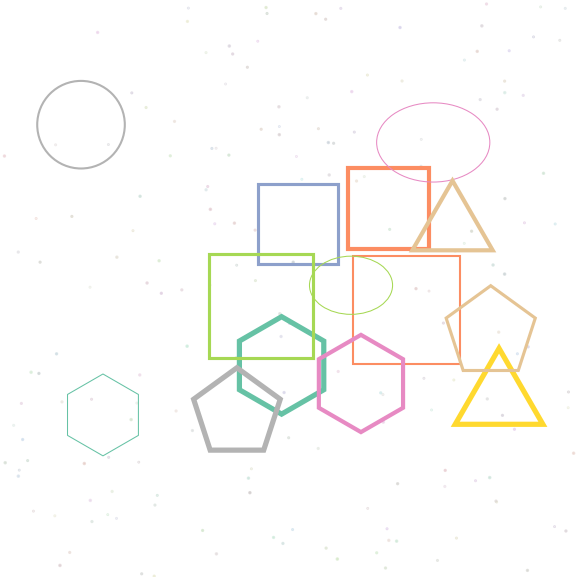[{"shape": "hexagon", "thickness": 2.5, "radius": 0.42, "center": [0.488, 0.366]}, {"shape": "hexagon", "thickness": 0.5, "radius": 0.35, "center": [0.178, 0.281]}, {"shape": "square", "thickness": 2, "radius": 0.35, "center": [0.673, 0.638]}, {"shape": "square", "thickness": 1, "radius": 0.46, "center": [0.704, 0.462]}, {"shape": "square", "thickness": 1.5, "radius": 0.34, "center": [0.516, 0.612]}, {"shape": "hexagon", "thickness": 2, "radius": 0.42, "center": [0.625, 0.335]}, {"shape": "oval", "thickness": 0.5, "radius": 0.49, "center": [0.75, 0.753]}, {"shape": "square", "thickness": 1.5, "radius": 0.45, "center": [0.451, 0.47]}, {"shape": "oval", "thickness": 0.5, "radius": 0.36, "center": [0.608, 0.505]}, {"shape": "triangle", "thickness": 2.5, "radius": 0.44, "center": [0.864, 0.308]}, {"shape": "triangle", "thickness": 2, "radius": 0.4, "center": [0.784, 0.606]}, {"shape": "pentagon", "thickness": 1.5, "radius": 0.41, "center": [0.85, 0.423]}, {"shape": "circle", "thickness": 1, "radius": 0.38, "center": [0.14, 0.783]}, {"shape": "pentagon", "thickness": 2.5, "radius": 0.39, "center": [0.41, 0.283]}]